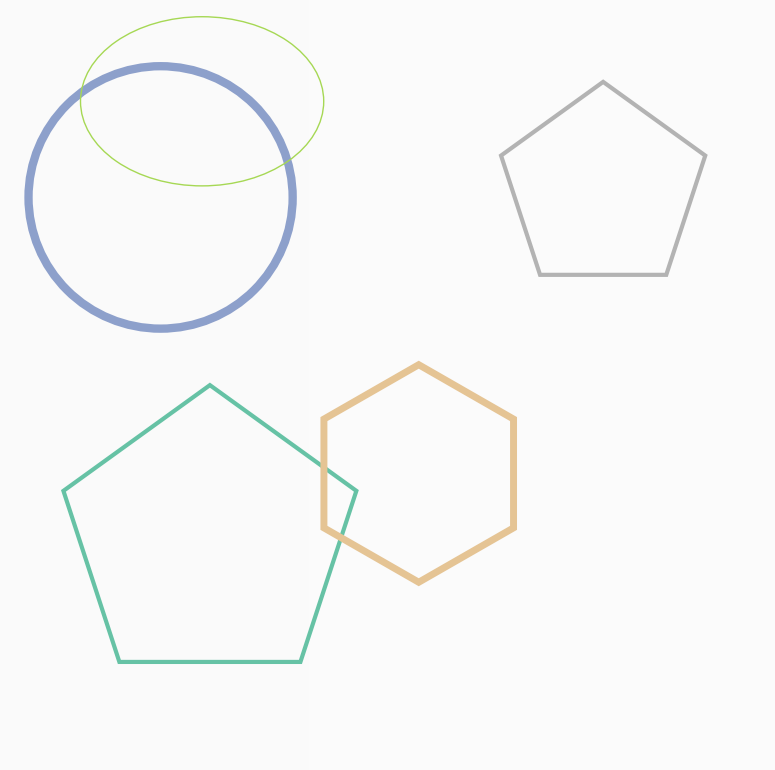[{"shape": "pentagon", "thickness": 1.5, "radius": 0.99, "center": [0.271, 0.301]}, {"shape": "circle", "thickness": 3, "radius": 0.85, "center": [0.207, 0.744]}, {"shape": "oval", "thickness": 0.5, "radius": 0.78, "center": [0.261, 0.868]}, {"shape": "hexagon", "thickness": 2.5, "radius": 0.71, "center": [0.54, 0.385]}, {"shape": "pentagon", "thickness": 1.5, "radius": 0.69, "center": [0.778, 0.755]}]